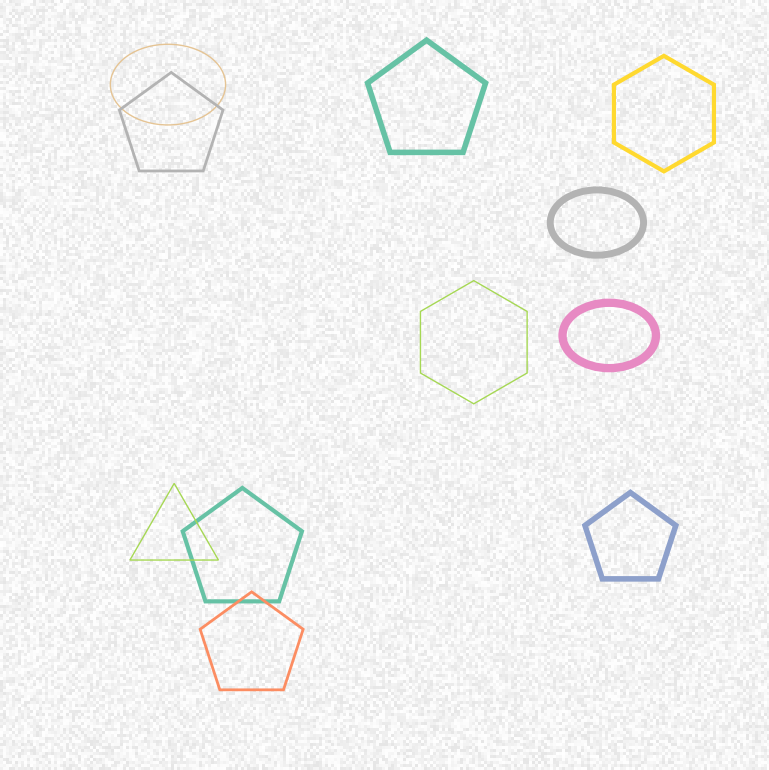[{"shape": "pentagon", "thickness": 2, "radius": 0.4, "center": [0.554, 0.867]}, {"shape": "pentagon", "thickness": 1.5, "radius": 0.41, "center": [0.315, 0.285]}, {"shape": "pentagon", "thickness": 1, "radius": 0.35, "center": [0.327, 0.161]}, {"shape": "pentagon", "thickness": 2, "radius": 0.31, "center": [0.819, 0.298]}, {"shape": "oval", "thickness": 3, "radius": 0.3, "center": [0.791, 0.564]}, {"shape": "hexagon", "thickness": 0.5, "radius": 0.4, "center": [0.615, 0.556]}, {"shape": "triangle", "thickness": 0.5, "radius": 0.33, "center": [0.226, 0.306]}, {"shape": "hexagon", "thickness": 1.5, "radius": 0.38, "center": [0.862, 0.852]}, {"shape": "oval", "thickness": 0.5, "radius": 0.37, "center": [0.218, 0.89]}, {"shape": "pentagon", "thickness": 1, "radius": 0.35, "center": [0.222, 0.835]}, {"shape": "oval", "thickness": 2.5, "radius": 0.3, "center": [0.775, 0.711]}]